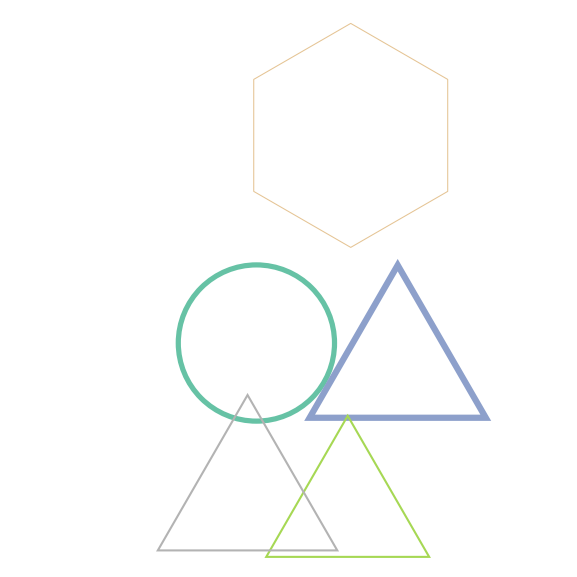[{"shape": "circle", "thickness": 2.5, "radius": 0.68, "center": [0.444, 0.405]}, {"shape": "triangle", "thickness": 3, "radius": 0.88, "center": [0.689, 0.364]}, {"shape": "triangle", "thickness": 1, "radius": 0.81, "center": [0.602, 0.116]}, {"shape": "hexagon", "thickness": 0.5, "radius": 0.97, "center": [0.607, 0.765]}, {"shape": "triangle", "thickness": 1, "radius": 0.9, "center": [0.429, 0.136]}]